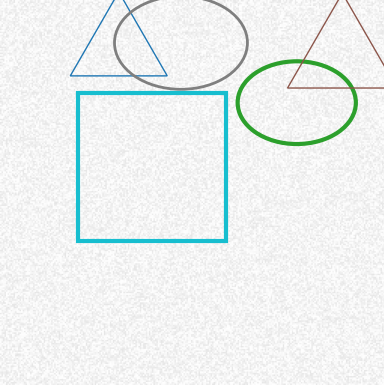[{"shape": "triangle", "thickness": 1, "radius": 0.73, "center": [0.308, 0.876]}, {"shape": "oval", "thickness": 3, "radius": 0.77, "center": [0.771, 0.733]}, {"shape": "triangle", "thickness": 1, "radius": 0.82, "center": [0.889, 0.854]}, {"shape": "oval", "thickness": 2, "radius": 0.86, "center": [0.47, 0.889]}, {"shape": "square", "thickness": 3, "radius": 0.96, "center": [0.395, 0.566]}]